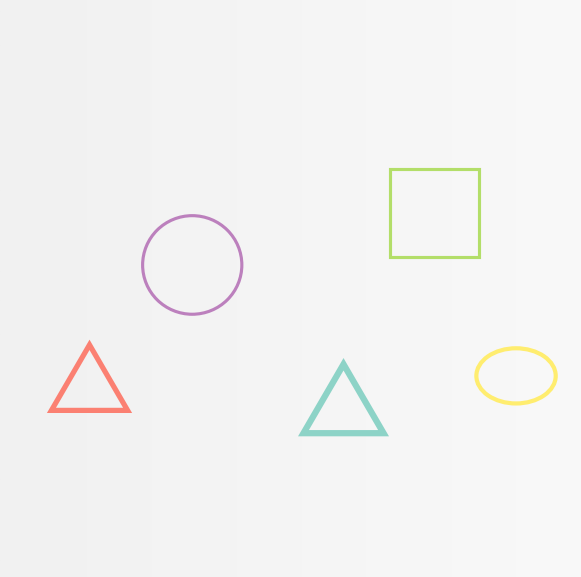[{"shape": "triangle", "thickness": 3, "radius": 0.4, "center": [0.591, 0.289]}, {"shape": "triangle", "thickness": 2.5, "radius": 0.38, "center": [0.154, 0.326]}, {"shape": "square", "thickness": 1.5, "radius": 0.38, "center": [0.748, 0.63]}, {"shape": "circle", "thickness": 1.5, "radius": 0.43, "center": [0.331, 0.54]}, {"shape": "oval", "thickness": 2, "radius": 0.34, "center": [0.888, 0.348]}]